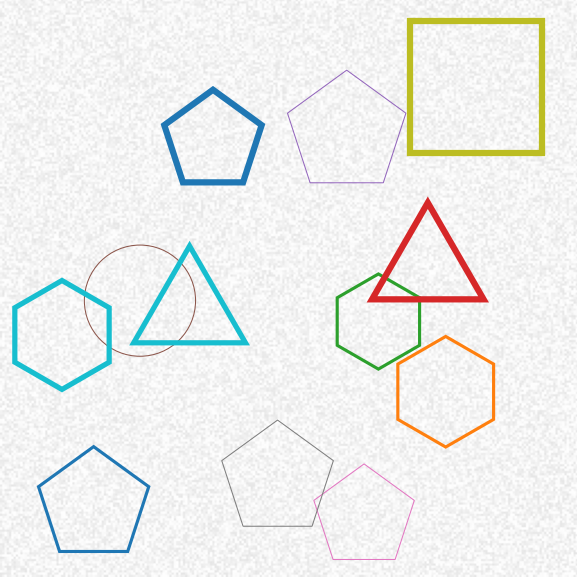[{"shape": "pentagon", "thickness": 1.5, "radius": 0.5, "center": [0.162, 0.125]}, {"shape": "pentagon", "thickness": 3, "radius": 0.44, "center": [0.369, 0.755]}, {"shape": "hexagon", "thickness": 1.5, "radius": 0.48, "center": [0.772, 0.321]}, {"shape": "hexagon", "thickness": 1.5, "radius": 0.41, "center": [0.655, 0.442]}, {"shape": "triangle", "thickness": 3, "radius": 0.56, "center": [0.741, 0.537]}, {"shape": "pentagon", "thickness": 0.5, "radius": 0.54, "center": [0.6, 0.77]}, {"shape": "circle", "thickness": 0.5, "radius": 0.48, "center": [0.242, 0.479]}, {"shape": "pentagon", "thickness": 0.5, "radius": 0.46, "center": [0.63, 0.104]}, {"shape": "pentagon", "thickness": 0.5, "radius": 0.51, "center": [0.481, 0.17]}, {"shape": "square", "thickness": 3, "radius": 0.57, "center": [0.824, 0.849]}, {"shape": "hexagon", "thickness": 2.5, "radius": 0.47, "center": [0.107, 0.419]}, {"shape": "triangle", "thickness": 2.5, "radius": 0.56, "center": [0.328, 0.461]}]